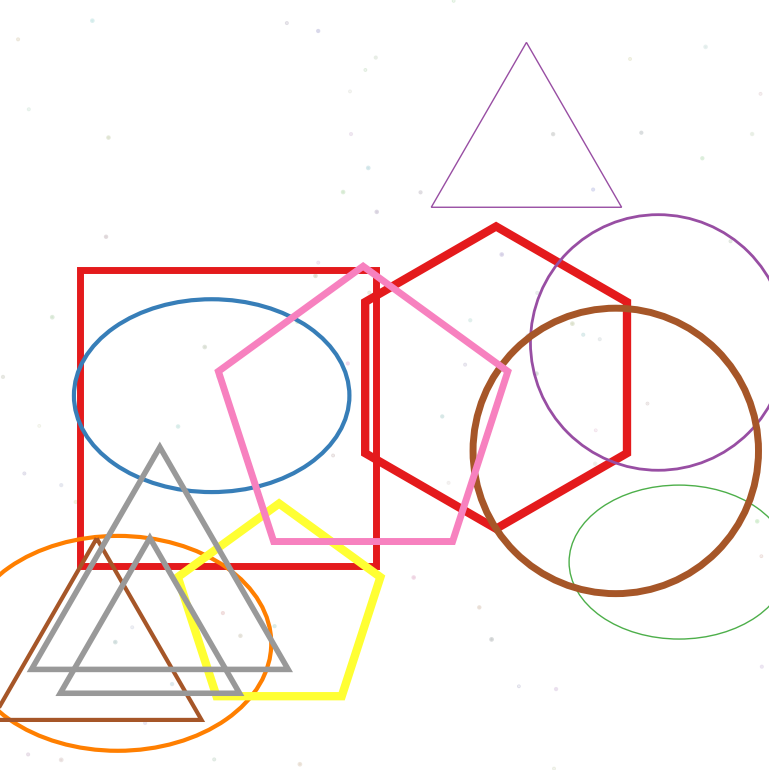[{"shape": "square", "thickness": 2.5, "radius": 0.96, "center": [0.296, 0.457]}, {"shape": "hexagon", "thickness": 3, "radius": 0.98, "center": [0.644, 0.51]}, {"shape": "oval", "thickness": 1.5, "radius": 0.89, "center": [0.275, 0.486]}, {"shape": "oval", "thickness": 0.5, "radius": 0.71, "center": [0.882, 0.27]}, {"shape": "circle", "thickness": 1, "radius": 0.83, "center": [0.855, 0.555]}, {"shape": "triangle", "thickness": 0.5, "radius": 0.71, "center": [0.684, 0.802]}, {"shape": "oval", "thickness": 1.5, "radius": 1.0, "center": [0.153, 0.164]}, {"shape": "pentagon", "thickness": 3, "radius": 0.69, "center": [0.362, 0.208]}, {"shape": "triangle", "thickness": 1.5, "radius": 0.79, "center": [0.126, 0.144]}, {"shape": "circle", "thickness": 2.5, "radius": 0.93, "center": [0.8, 0.414]}, {"shape": "pentagon", "thickness": 2.5, "radius": 0.99, "center": [0.472, 0.457]}, {"shape": "triangle", "thickness": 2, "radius": 0.67, "center": [0.195, 0.167]}, {"shape": "triangle", "thickness": 2, "radius": 0.96, "center": [0.208, 0.227]}]